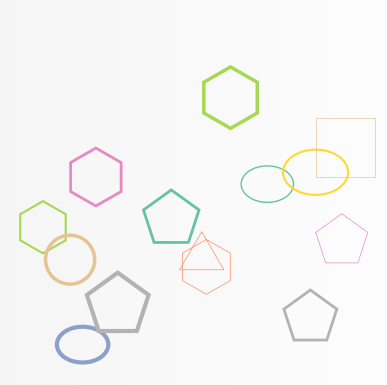[{"shape": "pentagon", "thickness": 2, "radius": 0.38, "center": [0.442, 0.431]}, {"shape": "oval", "thickness": 1, "radius": 0.34, "center": [0.69, 0.522]}, {"shape": "triangle", "thickness": 0.5, "radius": 0.33, "center": [0.521, 0.332]}, {"shape": "hexagon", "thickness": 0.5, "radius": 0.36, "center": [0.533, 0.307]}, {"shape": "oval", "thickness": 3, "radius": 0.33, "center": [0.213, 0.105]}, {"shape": "hexagon", "thickness": 2, "radius": 0.38, "center": [0.247, 0.54]}, {"shape": "pentagon", "thickness": 0.5, "radius": 0.35, "center": [0.882, 0.374]}, {"shape": "hexagon", "thickness": 2.5, "radius": 0.4, "center": [0.595, 0.746]}, {"shape": "hexagon", "thickness": 1.5, "radius": 0.34, "center": [0.111, 0.41]}, {"shape": "oval", "thickness": 1.5, "radius": 0.42, "center": [0.814, 0.553]}, {"shape": "circle", "thickness": 2.5, "radius": 0.32, "center": [0.181, 0.325]}, {"shape": "square", "thickness": 0.5, "radius": 0.38, "center": [0.892, 0.617]}, {"shape": "pentagon", "thickness": 3, "radius": 0.42, "center": [0.304, 0.208]}, {"shape": "pentagon", "thickness": 2, "radius": 0.36, "center": [0.801, 0.175]}]